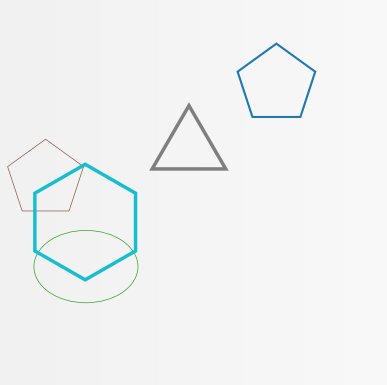[{"shape": "pentagon", "thickness": 1.5, "radius": 0.53, "center": [0.713, 0.781]}, {"shape": "oval", "thickness": 0.5, "radius": 0.67, "center": [0.222, 0.308]}, {"shape": "pentagon", "thickness": 0.5, "radius": 0.51, "center": [0.118, 0.535]}, {"shape": "triangle", "thickness": 2.5, "radius": 0.55, "center": [0.488, 0.616]}, {"shape": "hexagon", "thickness": 2.5, "radius": 0.75, "center": [0.22, 0.423]}]